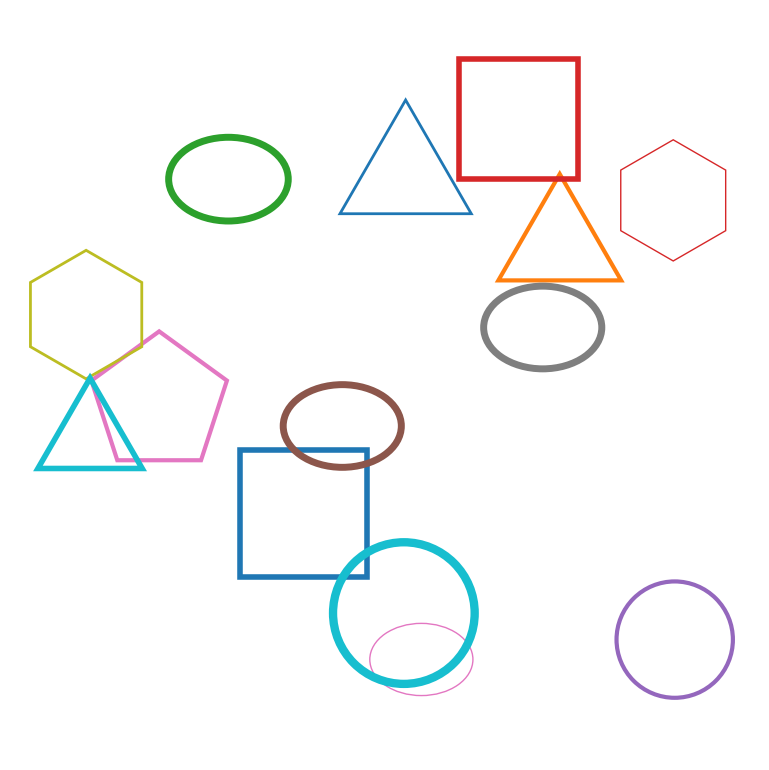[{"shape": "square", "thickness": 2, "radius": 0.41, "center": [0.394, 0.334]}, {"shape": "triangle", "thickness": 1, "radius": 0.49, "center": [0.527, 0.772]}, {"shape": "triangle", "thickness": 1.5, "radius": 0.46, "center": [0.727, 0.682]}, {"shape": "oval", "thickness": 2.5, "radius": 0.39, "center": [0.297, 0.767]}, {"shape": "hexagon", "thickness": 0.5, "radius": 0.39, "center": [0.874, 0.74]}, {"shape": "square", "thickness": 2, "radius": 0.39, "center": [0.673, 0.845]}, {"shape": "circle", "thickness": 1.5, "radius": 0.38, "center": [0.876, 0.169]}, {"shape": "oval", "thickness": 2.5, "radius": 0.38, "center": [0.445, 0.447]}, {"shape": "pentagon", "thickness": 1.5, "radius": 0.46, "center": [0.207, 0.477]}, {"shape": "oval", "thickness": 0.5, "radius": 0.33, "center": [0.547, 0.144]}, {"shape": "oval", "thickness": 2.5, "radius": 0.38, "center": [0.705, 0.575]}, {"shape": "hexagon", "thickness": 1, "radius": 0.42, "center": [0.112, 0.591]}, {"shape": "triangle", "thickness": 2, "radius": 0.39, "center": [0.117, 0.431]}, {"shape": "circle", "thickness": 3, "radius": 0.46, "center": [0.524, 0.204]}]